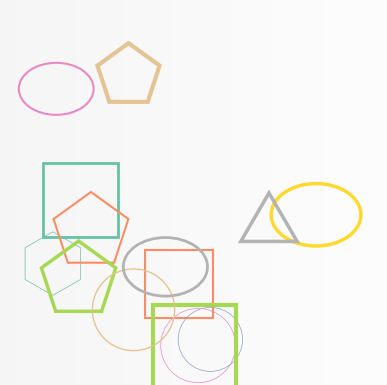[{"shape": "hexagon", "thickness": 0.5, "radius": 0.41, "center": [0.136, 0.315]}, {"shape": "square", "thickness": 2, "radius": 0.48, "center": [0.208, 0.481]}, {"shape": "pentagon", "thickness": 1.5, "radius": 0.51, "center": [0.235, 0.4]}, {"shape": "square", "thickness": 1.5, "radius": 0.44, "center": [0.462, 0.262]}, {"shape": "circle", "thickness": 0.5, "radius": 0.42, "center": [0.543, 0.118]}, {"shape": "circle", "thickness": 0.5, "radius": 0.48, "center": [0.511, 0.102]}, {"shape": "oval", "thickness": 1.5, "radius": 0.48, "center": [0.145, 0.769]}, {"shape": "square", "thickness": 3, "radius": 0.53, "center": [0.502, 0.103]}, {"shape": "pentagon", "thickness": 2.5, "radius": 0.5, "center": [0.203, 0.273]}, {"shape": "oval", "thickness": 2.5, "radius": 0.58, "center": [0.816, 0.442]}, {"shape": "pentagon", "thickness": 3, "radius": 0.42, "center": [0.332, 0.804]}, {"shape": "circle", "thickness": 1, "radius": 0.53, "center": [0.345, 0.195]}, {"shape": "triangle", "thickness": 2.5, "radius": 0.42, "center": [0.694, 0.415]}, {"shape": "oval", "thickness": 2, "radius": 0.54, "center": [0.427, 0.307]}]